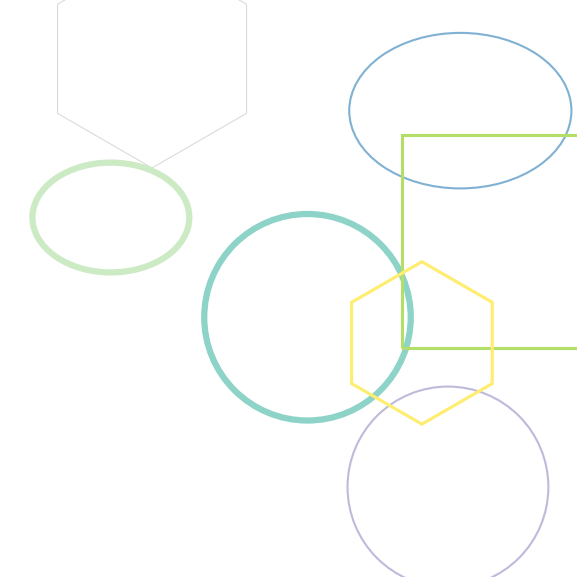[{"shape": "circle", "thickness": 3, "radius": 0.89, "center": [0.532, 0.45]}, {"shape": "circle", "thickness": 1, "radius": 0.87, "center": [0.776, 0.156]}, {"shape": "oval", "thickness": 1, "radius": 0.96, "center": [0.797, 0.808]}, {"shape": "square", "thickness": 1.5, "radius": 0.92, "center": [0.88, 0.581]}, {"shape": "hexagon", "thickness": 0.5, "radius": 0.94, "center": [0.263, 0.897]}, {"shape": "oval", "thickness": 3, "radius": 0.68, "center": [0.192, 0.622]}, {"shape": "hexagon", "thickness": 1.5, "radius": 0.7, "center": [0.731, 0.405]}]